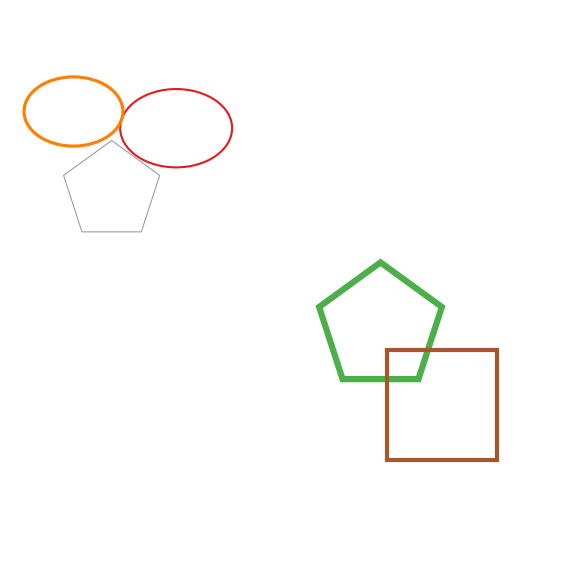[{"shape": "oval", "thickness": 1, "radius": 0.48, "center": [0.305, 0.777]}, {"shape": "pentagon", "thickness": 3, "radius": 0.56, "center": [0.659, 0.433]}, {"shape": "oval", "thickness": 1.5, "radius": 0.43, "center": [0.127, 0.806]}, {"shape": "square", "thickness": 2, "radius": 0.47, "center": [0.766, 0.297]}, {"shape": "pentagon", "thickness": 0.5, "radius": 0.44, "center": [0.193, 0.668]}]